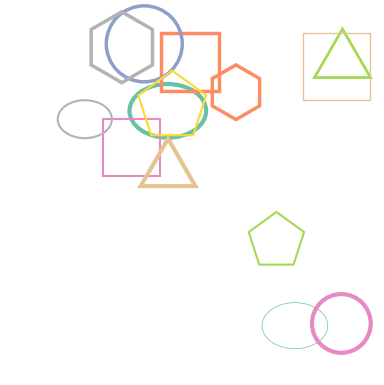[{"shape": "oval", "thickness": 0.5, "radius": 0.43, "center": [0.766, 0.154]}, {"shape": "oval", "thickness": 3, "radius": 0.5, "center": [0.436, 0.712]}, {"shape": "hexagon", "thickness": 2.5, "radius": 0.35, "center": [0.613, 0.76]}, {"shape": "square", "thickness": 2.5, "radius": 0.38, "center": [0.493, 0.839]}, {"shape": "circle", "thickness": 2.5, "radius": 0.49, "center": [0.375, 0.886]}, {"shape": "circle", "thickness": 3, "radius": 0.38, "center": [0.887, 0.16]}, {"shape": "square", "thickness": 1.5, "radius": 0.37, "center": [0.341, 0.617]}, {"shape": "triangle", "thickness": 2, "radius": 0.42, "center": [0.89, 0.841]}, {"shape": "pentagon", "thickness": 1.5, "radius": 0.38, "center": [0.718, 0.374]}, {"shape": "pentagon", "thickness": 1.5, "radius": 0.46, "center": [0.447, 0.724]}, {"shape": "triangle", "thickness": 3, "radius": 0.41, "center": [0.437, 0.558]}, {"shape": "square", "thickness": 1, "radius": 0.43, "center": [0.873, 0.828]}, {"shape": "oval", "thickness": 1.5, "radius": 0.35, "center": [0.22, 0.69]}, {"shape": "hexagon", "thickness": 2.5, "radius": 0.46, "center": [0.316, 0.877]}]